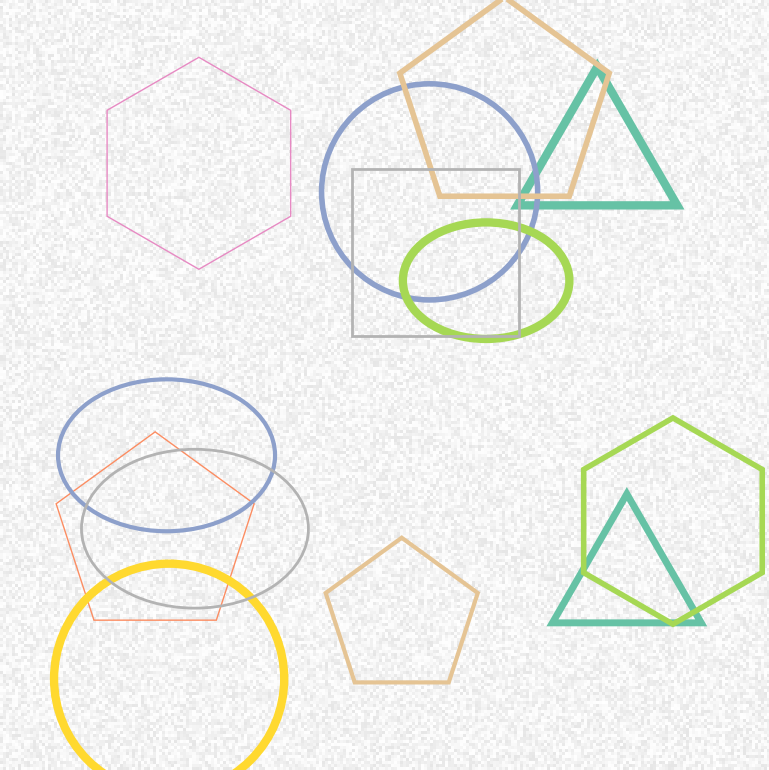[{"shape": "triangle", "thickness": 3, "radius": 0.6, "center": [0.776, 0.793]}, {"shape": "triangle", "thickness": 2.5, "radius": 0.56, "center": [0.814, 0.247]}, {"shape": "pentagon", "thickness": 0.5, "radius": 0.68, "center": [0.201, 0.304]}, {"shape": "circle", "thickness": 2, "radius": 0.7, "center": [0.558, 0.751]}, {"shape": "oval", "thickness": 1.5, "radius": 0.7, "center": [0.216, 0.409]}, {"shape": "hexagon", "thickness": 0.5, "radius": 0.69, "center": [0.258, 0.788]}, {"shape": "oval", "thickness": 3, "radius": 0.54, "center": [0.631, 0.635]}, {"shape": "hexagon", "thickness": 2, "radius": 0.67, "center": [0.874, 0.323]}, {"shape": "circle", "thickness": 3, "radius": 0.75, "center": [0.22, 0.118]}, {"shape": "pentagon", "thickness": 1.5, "radius": 0.52, "center": [0.522, 0.198]}, {"shape": "pentagon", "thickness": 2, "radius": 0.71, "center": [0.655, 0.861]}, {"shape": "square", "thickness": 1, "radius": 0.54, "center": [0.566, 0.672]}, {"shape": "oval", "thickness": 1, "radius": 0.74, "center": [0.253, 0.313]}]